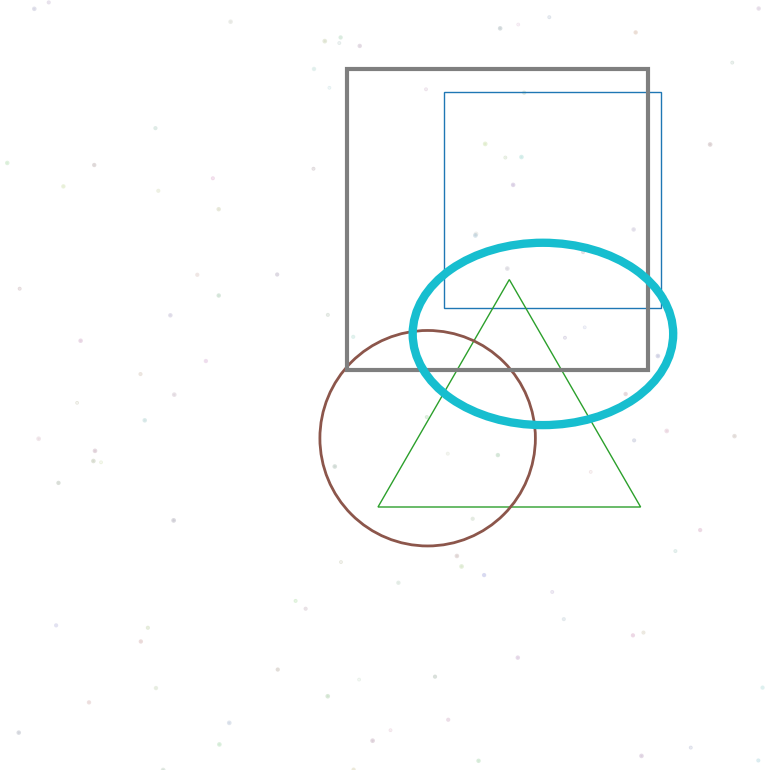[{"shape": "square", "thickness": 0.5, "radius": 0.7, "center": [0.717, 0.74]}, {"shape": "triangle", "thickness": 0.5, "radius": 0.98, "center": [0.661, 0.44]}, {"shape": "circle", "thickness": 1, "radius": 0.7, "center": [0.555, 0.431]}, {"shape": "square", "thickness": 1.5, "radius": 0.98, "center": [0.646, 0.715]}, {"shape": "oval", "thickness": 3, "radius": 0.85, "center": [0.705, 0.566]}]